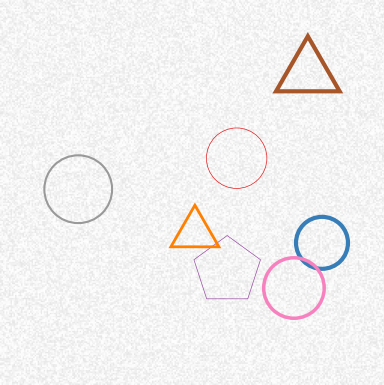[{"shape": "circle", "thickness": 0.5, "radius": 0.39, "center": [0.615, 0.589]}, {"shape": "circle", "thickness": 3, "radius": 0.34, "center": [0.836, 0.369]}, {"shape": "pentagon", "thickness": 0.5, "radius": 0.45, "center": [0.59, 0.297]}, {"shape": "triangle", "thickness": 2, "radius": 0.36, "center": [0.506, 0.395]}, {"shape": "triangle", "thickness": 3, "radius": 0.48, "center": [0.8, 0.811]}, {"shape": "circle", "thickness": 2.5, "radius": 0.39, "center": [0.764, 0.252]}, {"shape": "circle", "thickness": 1.5, "radius": 0.44, "center": [0.203, 0.509]}]